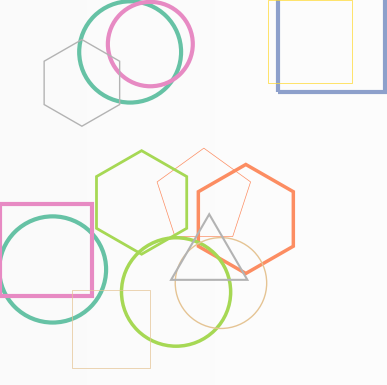[{"shape": "circle", "thickness": 3, "radius": 0.69, "center": [0.136, 0.3]}, {"shape": "circle", "thickness": 3, "radius": 0.66, "center": [0.336, 0.865]}, {"shape": "pentagon", "thickness": 0.5, "radius": 0.63, "center": [0.526, 0.488]}, {"shape": "hexagon", "thickness": 2.5, "radius": 0.71, "center": [0.634, 0.431]}, {"shape": "square", "thickness": 3, "radius": 0.69, "center": [0.855, 0.899]}, {"shape": "square", "thickness": 3, "radius": 0.6, "center": [0.119, 0.35]}, {"shape": "circle", "thickness": 3, "radius": 0.55, "center": [0.388, 0.886]}, {"shape": "circle", "thickness": 2.5, "radius": 0.7, "center": [0.454, 0.242]}, {"shape": "hexagon", "thickness": 2, "radius": 0.67, "center": [0.365, 0.474]}, {"shape": "square", "thickness": 0.5, "radius": 0.54, "center": [0.8, 0.891]}, {"shape": "circle", "thickness": 1, "radius": 0.59, "center": [0.57, 0.265]}, {"shape": "square", "thickness": 0.5, "radius": 0.5, "center": [0.287, 0.146]}, {"shape": "triangle", "thickness": 1.5, "radius": 0.57, "center": [0.54, 0.33]}, {"shape": "hexagon", "thickness": 1, "radius": 0.56, "center": [0.211, 0.785]}]